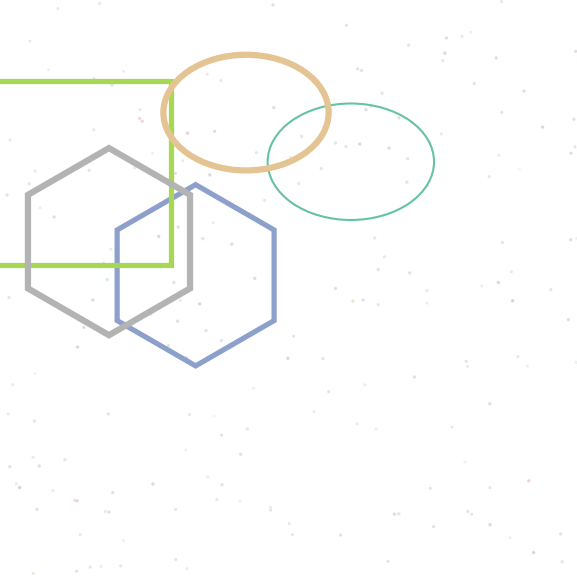[{"shape": "oval", "thickness": 1, "radius": 0.72, "center": [0.608, 0.719]}, {"shape": "hexagon", "thickness": 2.5, "radius": 0.78, "center": [0.339, 0.522]}, {"shape": "square", "thickness": 2.5, "radius": 0.8, "center": [0.136, 0.7]}, {"shape": "oval", "thickness": 3, "radius": 0.72, "center": [0.426, 0.804]}, {"shape": "hexagon", "thickness": 3, "radius": 0.81, "center": [0.189, 0.581]}]